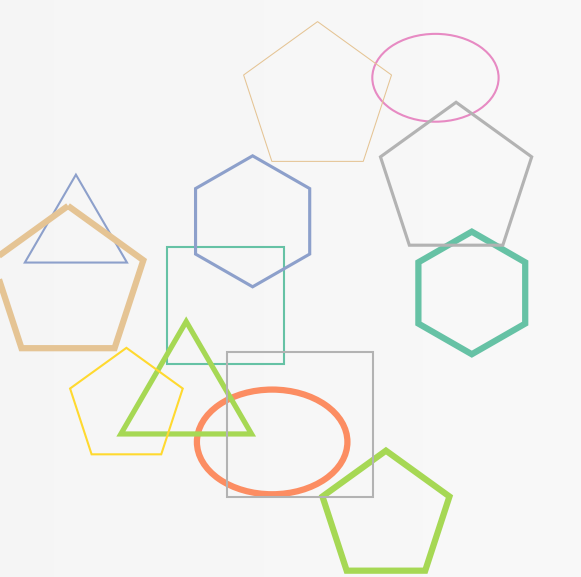[{"shape": "hexagon", "thickness": 3, "radius": 0.53, "center": [0.812, 0.492]}, {"shape": "square", "thickness": 1, "radius": 0.51, "center": [0.388, 0.47]}, {"shape": "oval", "thickness": 3, "radius": 0.65, "center": [0.468, 0.234]}, {"shape": "hexagon", "thickness": 1.5, "radius": 0.57, "center": [0.435, 0.616]}, {"shape": "triangle", "thickness": 1, "radius": 0.51, "center": [0.131, 0.595]}, {"shape": "oval", "thickness": 1, "radius": 0.54, "center": [0.749, 0.864]}, {"shape": "triangle", "thickness": 2.5, "radius": 0.65, "center": [0.32, 0.313]}, {"shape": "pentagon", "thickness": 3, "radius": 0.57, "center": [0.664, 0.104]}, {"shape": "pentagon", "thickness": 1, "radius": 0.51, "center": [0.217, 0.295]}, {"shape": "pentagon", "thickness": 0.5, "radius": 0.67, "center": [0.546, 0.828]}, {"shape": "pentagon", "thickness": 3, "radius": 0.68, "center": [0.117, 0.506]}, {"shape": "square", "thickness": 1, "radius": 0.63, "center": [0.516, 0.264]}, {"shape": "pentagon", "thickness": 1.5, "radius": 0.68, "center": [0.785, 0.685]}]